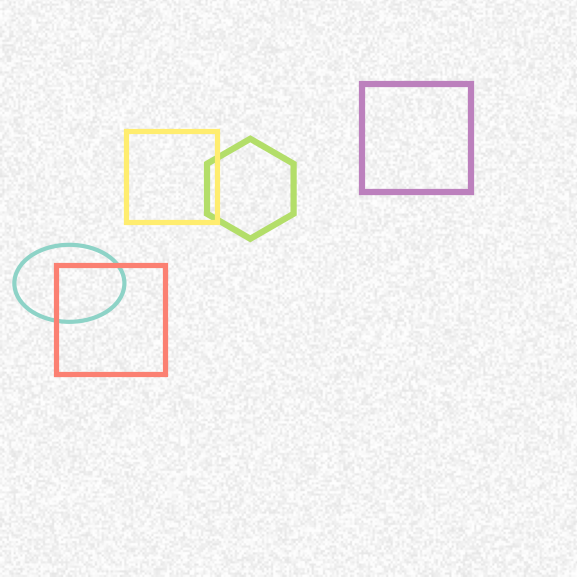[{"shape": "oval", "thickness": 2, "radius": 0.48, "center": [0.12, 0.509]}, {"shape": "square", "thickness": 2.5, "radius": 0.47, "center": [0.192, 0.446]}, {"shape": "hexagon", "thickness": 3, "radius": 0.43, "center": [0.433, 0.672]}, {"shape": "square", "thickness": 3, "radius": 0.47, "center": [0.721, 0.76]}, {"shape": "square", "thickness": 2.5, "radius": 0.39, "center": [0.296, 0.693]}]